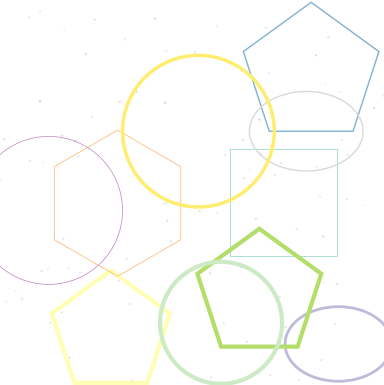[{"shape": "square", "thickness": 0.5, "radius": 0.69, "center": [0.736, 0.475]}, {"shape": "pentagon", "thickness": 3, "radius": 0.81, "center": [0.288, 0.136]}, {"shape": "oval", "thickness": 2, "radius": 0.69, "center": [0.879, 0.107]}, {"shape": "pentagon", "thickness": 1, "radius": 0.93, "center": [0.808, 0.809]}, {"shape": "hexagon", "thickness": 0.5, "radius": 0.95, "center": [0.305, 0.472]}, {"shape": "pentagon", "thickness": 3, "radius": 0.85, "center": [0.674, 0.237]}, {"shape": "oval", "thickness": 1, "radius": 0.74, "center": [0.795, 0.659]}, {"shape": "circle", "thickness": 0.5, "radius": 0.96, "center": [0.126, 0.453]}, {"shape": "circle", "thickness": 3, "radius": 0.79, "center": [0.574, 0.162]}, {"shape": "circle", "thickness": 2.5, "radius": 0.98, "center": [0.515, 0.659]}]